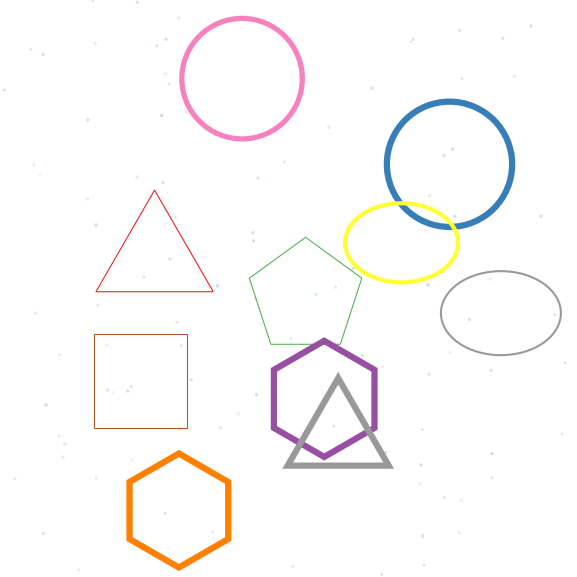[{"shape": "triangle", "thickness": 0.5, "radius": 0.59, "center": [0.268, 0.553]}, {"shape": "circle", "thickness": 3, "radius": 0.54, "center": [0.778, 0.715]}, {"shape": "pentagon", "thickness": 0.5, "radius": 0.51, "center": [0.529, 0.486]}, {"shape": "hexagon", "thickness": 3, "radius": 0.5, "center": [0.561, 0.308]}, {"shape": "hexagon", "thickness": 3, "radius": 0.49, "center": [0.31, 0.115]}, {"shape": "oval", "thickness": 2, "radius": 0.49, "center": [0.695, 0.579]}, {"shape": "square", "thickness": 0.5, "radius": 0.4, "center": [0.243, 0.34]}, {"shape": "circle", "thickness": 2.5, "radius": 0.52, "center": [0.419, 0.863]}, {"shape": "oval", "thickness": 1, "radius": 0.52, "center": [0.867, 0.457]}, {"shape": "triangle", "thickness": 3, "radius": 0.5, "center": [0.586, 0.243]}]